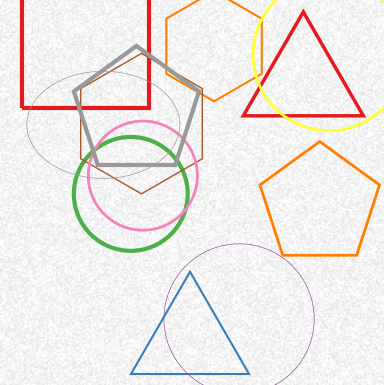[{"shape": "square", "thickness": 3, "radius": 0.82, "center": [0.223, 0.885]}, {"shape": "triangle", "thickness": 2.5, "radius": 0.9, "center": [0.788, 0.789]}, {"shape": "triangle", "thickness": 1.5, "radius": 0.89, "center": [0.494, 0.117]}, {"shape": "circle", "thickness": 3, "radius": 0.74, "center": [0.34, 0.496]}, {"shape": "circle", "thickness": 0.5, "radius": 0.98, "center": [0.621, 0.172]}, {"shape": "hexagon", "thickness": 1.5, "radius": 0.72, "center": [0.556, 0.88]}, {"shape": "pentagon", "thickness": 2, "radius": 0.82, "center": [0.83, 0.469]}, {"shape": "circle", "thickness": 2, "radius": 0.99, "center": [0.855, 0.858]}, {"shape": "hexagon", "thickness": 1, "radius": 0.91, "center": [0.367, 0.679]}, {"shape": "circle", "thickness": 2, "radius": 0.71, "center": [0.371, 0.544]}, {"shape": "pentagon", "thickness": 3, "radius": 0.85, "center": [0.354, 0.71]}, {"shape": "oval", "thickness": 0.5, "radius": 0.99, "center": [0.268, 0.676]}]